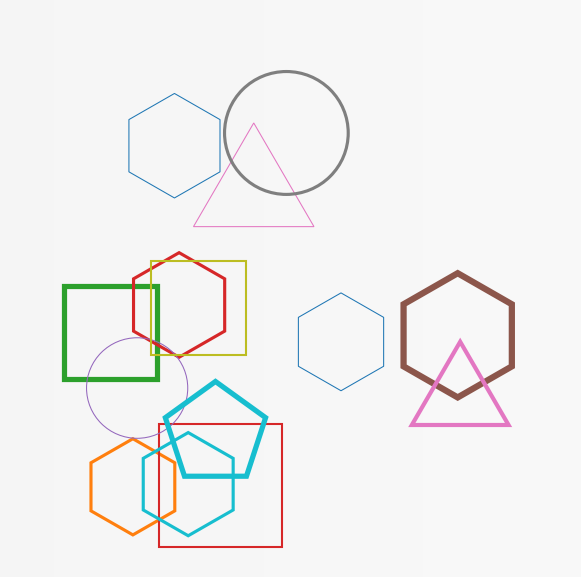[{"shape": "hexagon", "thickness": 0.5, "radius": 0.45, "center": [0.3, 0.747]}, {"shape": "hexagon", "thickness": 0.5, "radius": 0.42, "center": [0.587, 0.407]}, {"shape": "hexagon", "thickness": 1.5, "radius": 0.42, "center": [0.229, 0.156]}, {"shape": "square", "thickness": 2.5, "radius": 0.4, "center": [0.189, 0.424]}, {"shape": "hexagon", "thickness": 1.5, "radius": 0.45, "center": [0.308, 0.471]}, {"shape": "square", "thickness": 1, "radius": 0.53, "center": [0.38, 0.159]}, {"shape": "circle", "thickness": 0.5, "radius": 0.44, "center": [0.236, 0.327]}, {"shape": "hexagon", "thickness": 3, "radius": 0.54, "center": [0.787, 0.419]}, {"shape": "triangle", "thickness": 0.5, "radius": 0.6, "center": [0.437, 0.667]}, {"shape": "triangle", "thickness": 2, "radius": 0.48, "center": [0.792, 0.311]}, {"shape": "circle", "thickness": 1.5, "radius": 0.53, "center": [0.493, 0.769]}, {"shape": "square", "thickness": 1, "radius": 0.41, "center": [0.342, 0.466]}, {"shape": "hexagon", "thickness": 1.5, "radius": 0.45, "center": [0.324, 0.161]}, {"shape": "pentagon", "thickness": 2.5, "radius": 0.45, "center": [0.371, 0.248]}]